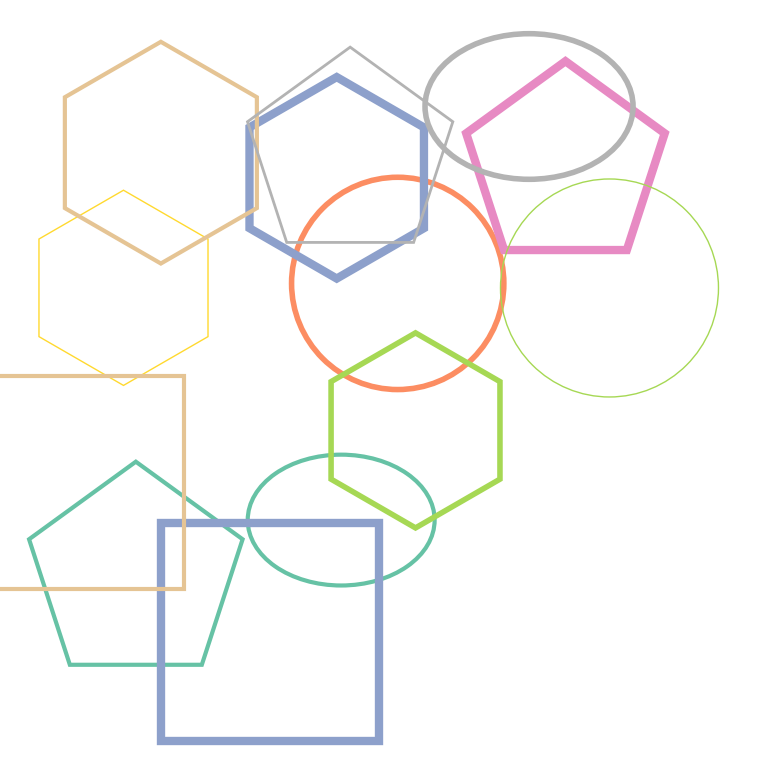[{"shape": "pentagon", "thickness": 1.5, "radius": 0.73, "center": [0.176, 0.255]}, {"shape": "oval", "thickness": 1.5, "radius": 0.61, "center": [0.443, 0.325]}, {"shape": "circle", "thickness": 2, "radius": 0.69, "center": [0.517, 0.632]}, {"shape": "square", "thickness": 3, "radius": 0.71, "center": [0.351, 0.179]}, {"shape": "hexagon", "thickness": 3, "radius": 0.65, "center": [0.437, 0.769]}, {"shape": "pentagon", "thickness": 3, "radius": 0.68, "center": [0.734, 0.785]}, {"shape": "hexagon", "thickness": 2, "radius": 0.63, "center": [0.54, 0.441]}, {"shape": "circle", "thickness": 0.5, "radius": 0.71, "center": [0.792, 0.626]}, {"shape": "hexagon", "thickness": 0.5, "radius": 0.63, "center": [0.16, 0.626]}, {"shape": "hexagon", "thickness": 1.5, "radius": 0.72, "center": [0.209, 0.802]}, {"shape": "square", "thickness": 1.5, "radius": 0.69, "center": [0.101, 0.374]}, {"shape": "pentagon", "thickness": 1, "radius": 0.7, "center": [0.455, 0.799]}, {"shape": "oval", "thickness": 2, "radius": 0.68, "center": [0.687, 0.862]}]